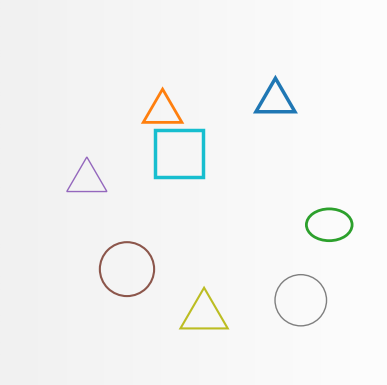[{"shape": "triangle", "thickness": 2.5, "radius": 0.29, "center": [0.711, 0.739]}, {"shape": "triangle", "thickness": 2, "radius": 0.29, "center": [0.42, 0.711]}, {"shape": "oval", "thickness": 2, "radius": 0.29, "center": [0.85, 0.416]}, {"shape": "triangle", "thickness": 1, "radius": 0.3, "center": [0.224, 0.532]}, {"shape": "circle", "thickness": 1.5, "radius": 0.35, "center": [0.328, 0.301]}, {"shape": "circle", "thickness": 1, "radius": 0.33, "center": [0.776, 0.22]}, {"shape": "triangle", "thickness": 1.5, "radius": 0.35, "center": [0.527, 0.182]}, {"shape": "square", "thickness": 2.5, "radius": 0.3, "center": [0.462, 0.6]}]